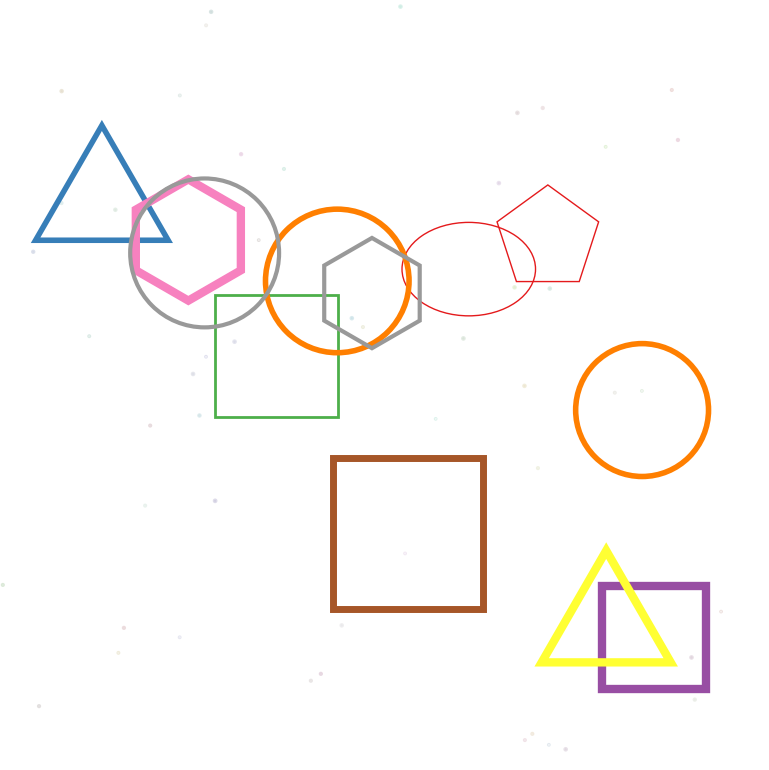[{"shape": "pentagon", "thickness": 0.5, "radius": 0.35, "center": [0.711, 0.69]}, {"shape": "oval", "thickness": 0.5, "radius": 0.43, "center": [0.609, 0.65]}, {"shape": "triangle", "thickness": 2, "radius": 0.5, "center": [0.132, 0.738]}, {"shape": "square", "thickness": 1, "radius": 0.4, "center": [0.359, 0.538]}, {"shape": "square", "thickness": 3, "radius": 0.34, "center": [0.85, 0.172]}, {"shape": "circle", "thickness": 2, "radius": 0.43, "center": [0.834, 0.467]}, {"shape": "circle", "thickness": 2, "radius": 0.47, "center": [0.438, 0.635]}, {"shape": "triangle", "thickness": 3, "radius": 0.48, "center": [0.787, 0.188]}, {"shape": "square", "thickness": 2.5, "radius": 0.49, "center": [0.53, 0.307]}, {"shape": "hexagon", "thickness": 3, "radius": 0.39, "center": [0.245, 0.688]}, {"shape": "circle", "thickness": 1.5, "radius": 0.48, "center": [0.266, 0.672]}, {"shape": "hexagon", "thickness": 1.5, "radius": 0.36, "center": [0.483, 0.619]}]